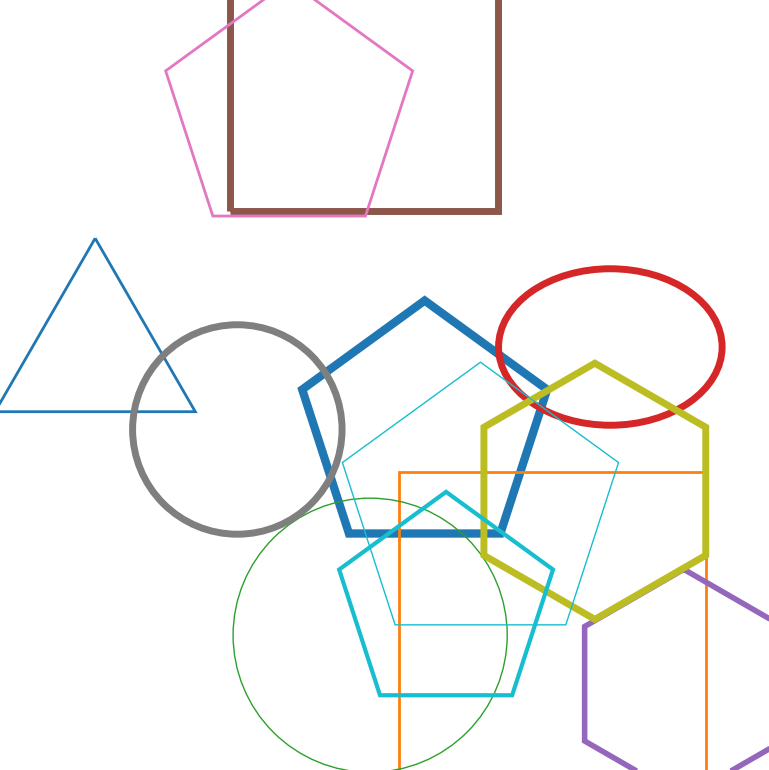[{"shape": "triangle", "thickness": 1, "radius": 0.75, "center": [0.124, 0.54]}, {"shape": "pentagon", "thickness": 3, "radius": 0.84, "center": [0.552, 0.442]}, {"shape": "square", "thickness": 1, "radius": 1.0, "center": [0.718, 0.187]}, {"shape": "circle", "thickness": 0.5, "radius": 0.89, "center": [0.481, 0.175]}, {"shape": "oval", "thickness": 2.5, "radius": 0.73, "center": [0.793, 0.549]}, {"shape": "hexagon", "thickness": 2, "radius": 0.74, "center": [0.888, 0.112]}, {"shape": "square", "thickness": 2.5, "radius": 0.87, "center": [0.473, 0.9]}, {"shape": "pentagon", "thickness": 1, "radius": 0.84, "center": [0.376, 0.856]}, {"shape": "circle", "thickness": 2.5, "radius": 0.68, "center": [0.308, 0.442]}, {"shape": "hexagon", "thickness": 2.5, "radius": 0.83, "center": [0.773, 0.362]}, {"shape": "pentagon", "thickness": 1.5, "radius": 0.73, "center": [0.579, 0.215]}, {"shape": "pentagon", "thickness": 0.5, "radius": 0.94, "center": [0.624, 0.341]}]